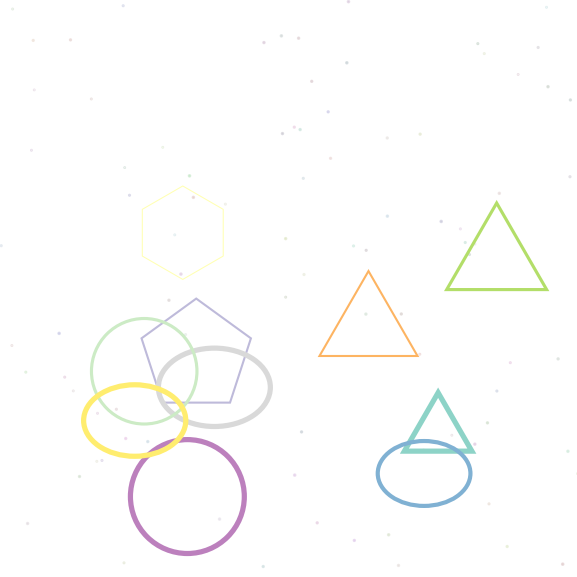[{"shape": "triangle", "thickness": 2.5, "radius": 0.34, "center": [0.759, 0.252]}, {"shape": "hexagon", "thickness": 0.5, "radius": 0.4, "center": [0.316, 0.596]}, {"shape": "pentagon", "thickness": 1, "radius": 0.5, "center": [0.34, 0.383]}, {"shape": "oval", "thickness": 2, "radius": 0.4, "center": [0.734, 0.179]}, {"shape": "triangle", "thickness": 1, "radius": 0.49, "center": [0.638, 0.432]}, {"shape": "triangle", "thickness": 1.5, "radius": 0.5, "center": [0.86, 0.548]}, {"shape": "oval", "thickness": 2.5, "radius": 0.48, "center": [0.371, 0.328]}, {"shape": "circle", "thickness": 2.5, "radius": 0.49, "center": [0.324, 0.139]}, {"shape": "circle", "thickness": 1.5, "radius": 0.46, "center": [0.25, 0.356]}, {"shape": "oval", "thickness": 2.5, "radius": 0.44, "center": [0.233, 0.271]}]